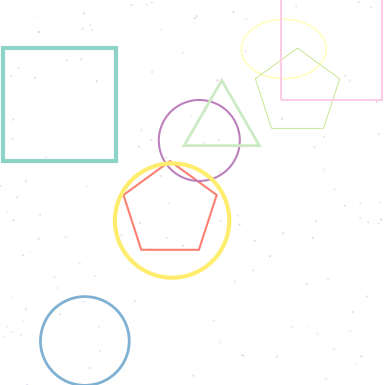[{"shape": "square", "thickness": 3, "radius": 0.73, "center": [0.154, 0.728]}, {"shape": "oval", "thickness": 1, "radius": 0.55, "center": [0.737, 0.873]}, {"shape": "pentagon", "thickness": 1.5, "radius": 0.64, "center": [0.442, 0.454]}, {"shape": "circle", "thickness": 2, "radius": 0.58, "center": [0.22, 0.114]}, {"shape": "pentagon", "thickness": 0.5, "radius": 0.58, "center": [0.773, 0.76]}, {"shape": "square", "thickness": 1.5, "radius": 0.66, "center": [0.861, 0.872]}, {"shape": "circle", "thickness": 1.5, "radius": 0.53, "center": [0.518, 0.635]}, {"shape": "triangle", "thickness": 2, "radius": 0.56, "center": [0.576, 0.678]}, {"shape": "circle", "thickness": 3, "radius": 0.74, "center": [0.447, 0.427]}]